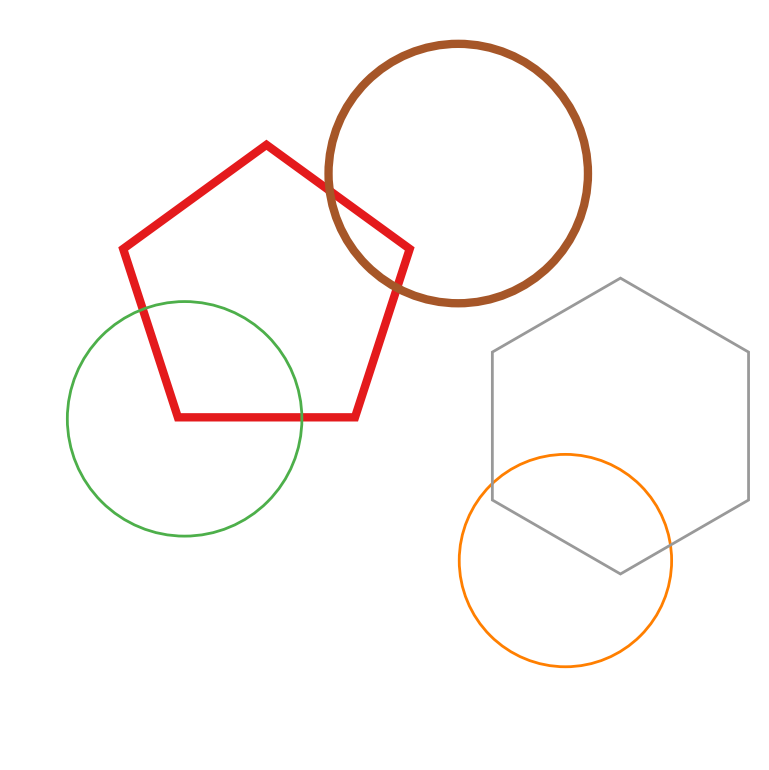[{"shape": "pentagon", "thickness": 3, "radius": 0.98, "center": [0.346, 0.616]}, {"shape": "circle", "thickness": 1, "radius": 0.76, "center": [0.24, 0.456]}, {"shape": "circle", "thickness": 1, "radius": 0.69, "center": [0.734, 0.272]}, {"shape": "circle", "thickness": 3, "radius": 0.84, "center": [0.595, 0.775]}, {"shape": "hexagon", "thickness": 1, "radius": 0.96, "center": [0.806, 0.447]}]